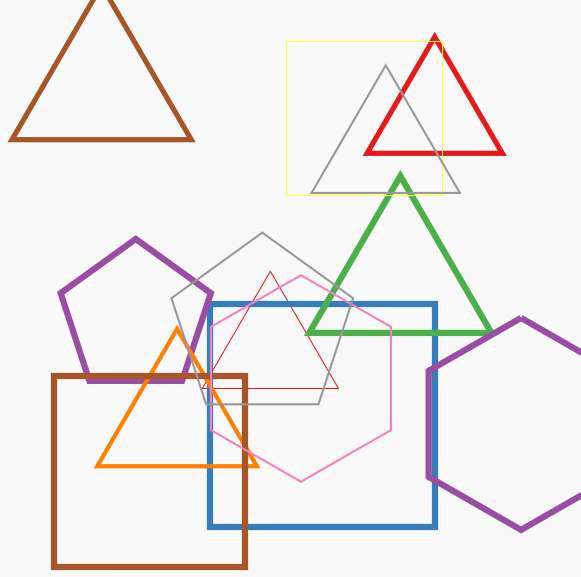[{"shape": "triangle", "thickness": 2.5, "radius": 0.67, "center": [0.748, 0.801]}, {"shape": "triangle", "thickness": 0.5, "radius": 0.68, "center": [0.465, 0.394]}, {"shape": "square", "thickness": 3, "radius": 0.97, "center": [0.555, 0.279]}, {"shape": "triangle", "thickness": 3, "radius": 0.91, "center": [0.689, 0.513]}, {"shape": "hexagon", "thickness": 3, "radius": 0.92, "center": [0.896, 0.265]}, {"shape": "pentagon", "thickness": 3, "radius": 0.68, "center": [0.234, 0.45]}, {"shape": "triangle", "thickness": 2, "radius": 0.79, "center": [0.305, 0.271]}, {"shape": "square", "thickness": 0.5, "radius": 0.67, "center": [0.626, 0.795]}, {"shape": "square", "thickness": 3, "radius": 0.82, "center": [0.257, 0.183]}, {"shape": "triangle", "thickness": 2.5, "radius": 0.89, "center": [0.175, 0.846]}, {"shape": "hexagon", "thickness": 1, "radius": 0.89, "center": [0.518, 0.344]}, {"shape": "triangle", "thickness": 1, "radius": 0.74, "center": [0.664, 0.739]}, {"shape": "pentagon", "thickness": 1, "radius": 0.82, "center": [0.451, 0.432]}]